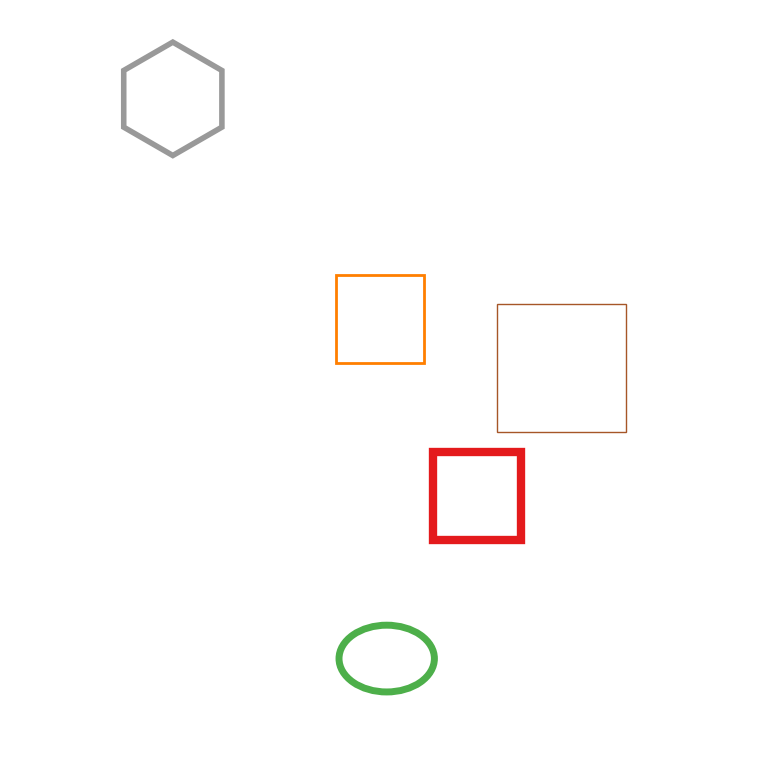[{"shape": "square", "thickness": 3, "radius": 0.29, "center": [0.62, 0.356]}, {"shape": "oval", "thickness": 2.5, "radius": 0.31, "center": [0.502, 0.145]}, {"shape": "square", "thickness": 1, "radius": 0.29, "center": [0.493, 0.586]}, {"shape": "square", "thickness": 0.5, "radius": 0.42, "center": [0.729, 0.522]}, {"shape": "hexagon", "thickness": 2, "radius": 0.37, "center": [0.224, 0.872]}]